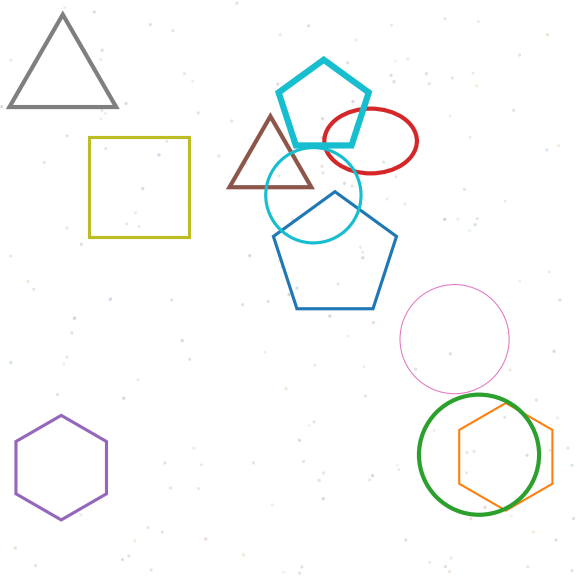[{"shape": "pentagon", "thickness": 1.5, "radius": 0.56, "center": [0.58, 0.555]}, {"shape": "hexagon", "thickness": 1, "radius": 0.47, "center": [0.876, 0.208]}, {"shape": "circle", "thickness": 2, "radius": 0.52, "center": [0.829, 0.212]}, {"shape": "oval", "thickness": 2, "radius": 0.4, "center": [0.642, 0.755]}, {"shape": "hexagon", "thickness": 1.5, "radius": 0.45, "center": [0.106, 0.189]}, {"shape": "triangle", "thickness": 2, "radius": 0.41, "center": [0.468, 0.716]}, {"shape": "circle", "thickness": 0.5, "radius": 0.47, "center": [0.787, 0.412]}, {"shape": "triangle", "thickness": 2, "radius": 0.53, "center": [0.109, 0.867]}, {"shape": "square", "thickness": 1.5, "radius": 0.43, "center": [0.241, 0.675]}, {"shape": "pentagon", "thickness": 3, "radius": 0.41, "center": [0.561, 0.814]}, {"shape": "circle", "thickness": 1.5, "radius": 0.41, "center": [0.543, 0.661]}]